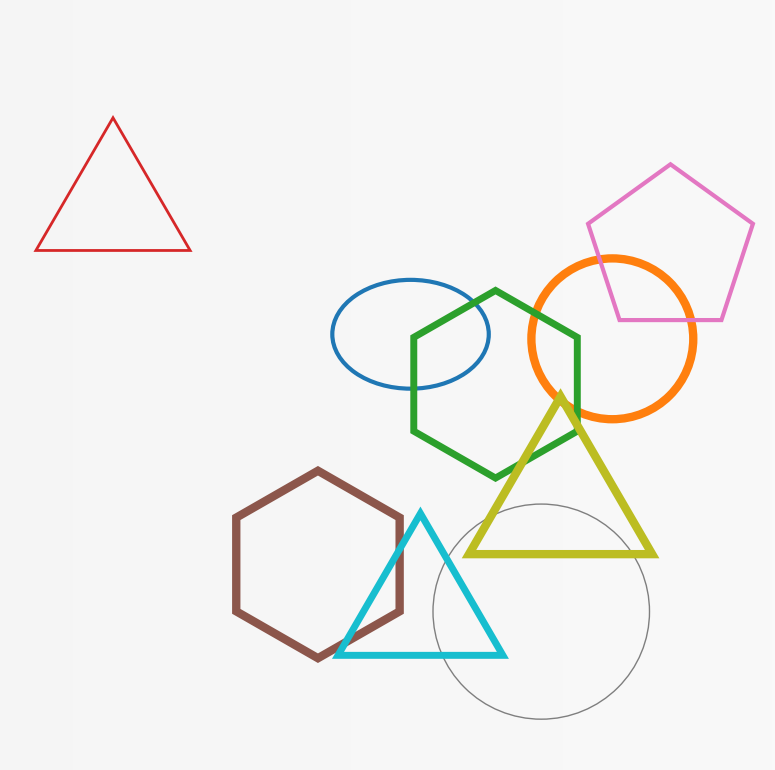[{"shape": "oval", "thickness": 1.5, "radius": 0.5, "center": [0.53, 0.566]}, {"shape": "circle", "thickness": 3, "radius": 0.52, "center": [0.79, 0.56]}, {"shape": "hexagon", "thickness": 2.5, "radius": 0.61, "center": [0.639, 0.501]}, {"shape": "triangle", "thickness": 1, "radius": 0.57, "center": [0.146, 0.732]}, {"shape": "hexagon", "thickness": 3, "radius": 0.61, "center": [0.41, 0.267]}, {"shape": "pentagon", "thickness": 1.5, "radius": 0.56, "center": [0.865, 0.675]}, {"shape": "circle", "thickness": 0.5, "radius": 0.7, "center": [0.698, 0.206]}, {"shape": "triangle", "thickness": 3, "radius": 0.68, "center": [0.723, 0.349]}, {"shape": "triangle", "thickness": 2.5, "radius": 0.61, "center": [0.543, 0.21]}]